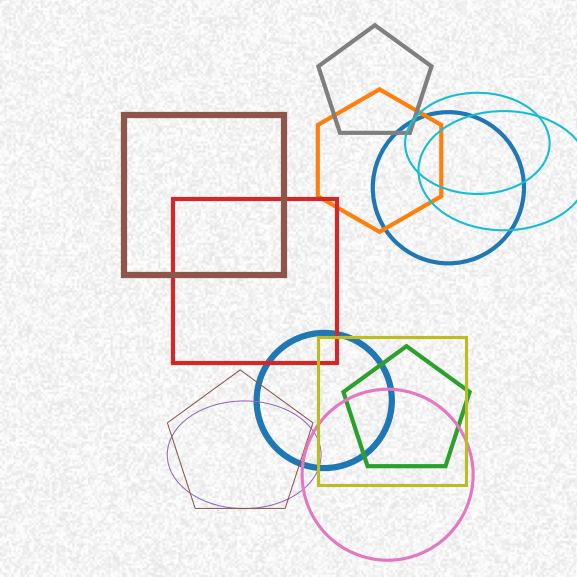[{"shape": "circle", "thickness": 3, "radius": 0.59, "center": [0.561, 0.306]}, {"shape": "circle", "thickness": 2, "radius": 0.65, "center": [0.776, 0.674]}, {"shape": "hexagon", "thickness": 2, "radius": 0.62, "center": [0.657, 0.721]}, {"shape": "pentagon", "thickness": 2, "radius": 0.57, "center": [0.704, 0.285]}, {"shape": "square", "thickness": 2, "radius": 0.71, "center": [0.442, 0.512]}, {"shape": "oval", "thickness": 0.5, "radius": 0.67, "center": [0.423, 0.212]}, {"shape": "pentagon", "thickness": 0.5, "radius": 0.66, "center": [0.416, 0.226]}, {"shape": "square", "thickness": 3, "radius": 0.69, "center": [0.353, 0.662]}, {"shape": "circle", "thickness": 1.5, "radius": 0.74, "center": [0.671, 0.177]}, {"shape": "pentagon", "thickness": 2, "radius": 0.52, "center": [0.649, 0.852]}, {"shape": "square", "thickness": 1.5, "radius": 0.64, "center": [0.679, 0.288]}, {"shape": "oval", "thickness": 1, "radius": 0.74, "center": [0.872, 0.704]}, {"shape": "oval", "thickness": 1, "radius": 0.63, "center": [0.827, 0.751]}]